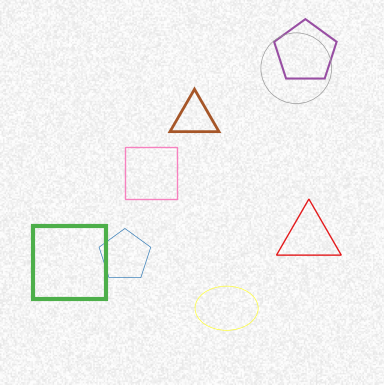[{"shape": "triangle", "thickness": 1, "radius": 0.49, "center": [0.802, 0.386]}, {"shape": "pentagon", "thickness": 0.5, "radius": 0.35, "center": [0.324, 0.336]}, {"shape": "square", "thickness": 3, "radius": 0.47, "center": [0.18, 0.318]}, {"shape": "pentagon", "thickness": 1.5, "radius": 0.43, "center": [0.793, 0.865]}, {"shape": "oval", "thickness": 0.5, "radius": 0.41, "center": [0.589, 0.199]}, {"shape": "triangle", "thickness": 2, "radius": 0.37, "center": [0.505, 0.695]}, {"shape": "square", "thickness": 1, "radius": 0.33, "center": [0.392, 0.55]}, {"shape": "circle", "thickness": 0.5, "radius": 0.46, "center": [0.77, 0.823]}]